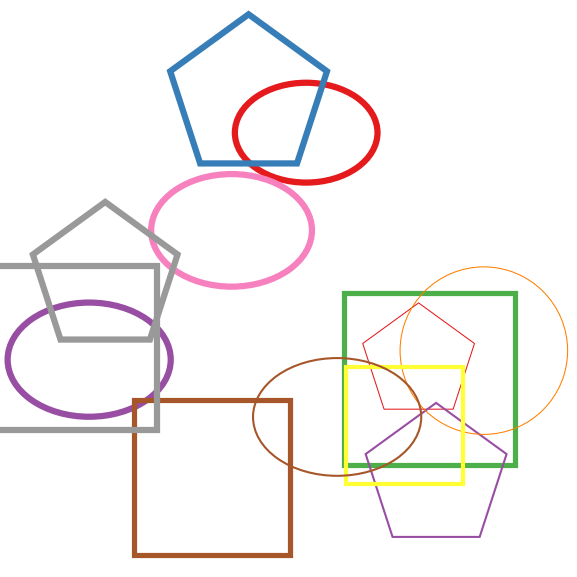[{"shape": "pentagon", "thickness": 0.5, "radius": 0.51, "center": [0.725, 0.373]}, {"shape": "oval", "thickness": 3, "radius": 0.62, "center": [0.53, 0.769]}, {"shape": "pentagon", "thickness": 3, "radius": 0.71, "center": [0.43, 0.832]}, {"shape": "square", "thickness": 2.5, "radius": 0.74, "center": [0.744, 0.343]}, {"shape": "pentagon", "thickness": 1, "radius": 0.64, "center": [0.755, 0.173]}, {"shape": "oval", "thickness": 3, "radius": 0.71, "center": [0.154, 0.376]}, {"shape": "circle", "thickness": 0.5, "radius": 0.73, "center": [0.838, 0.392]}, {"shape": "square", "thickness": 2, "radius": 0.51, "center": [0.701, 0.262]}, {"shape": "oval", "thickness": 1, "radius": 0.73, "center": [0.584, 0.277]}, {"shape": "square", "thickness": 2.5, "radius": 0.67, "center": [0.367, 0.172]}, {"shape": "oval", "thickness": 3, "radius": 0.7, "center": [0.401, 0.6]}, {"shape": "square", "thickness": 3, "radius": 0.71, "center": [0.131, 0.397]}, {"shape": "pentagon", "thickness": 3, "radius": 0.66, "center": [0.182, 0.518]}]